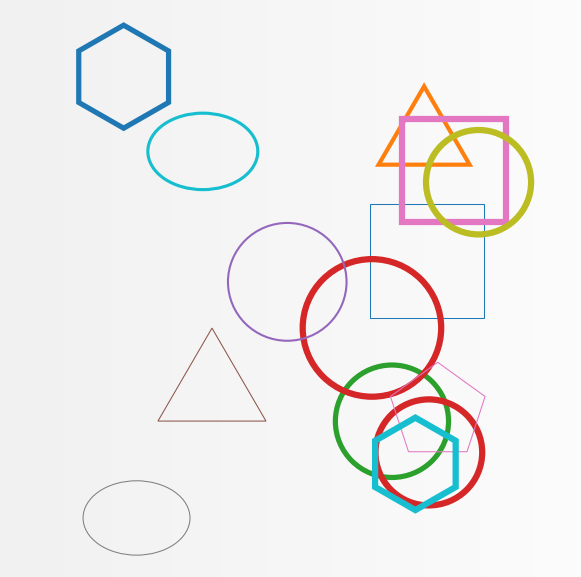[{"shape": "square", "thickness": 0.5, "radius": 0.49, "center": [0.735, 0.547]}, {"shape": "hexagon", "thickness": 2.5, "radius": 0.45, "center": [0.213, 0.866]}, {"shape": "triangle", "thickness": 2, "radius": 0.45, "center": [0.73, 0.759]}, {"shape": "circle", "thickness": 2.5, "radius": 0.49, "center": [0.674, 0.27]}, {"shape": "circle", "thickness": 3, "radius": 0.6, "center": [0.64, 0.431]}, {"shape": "circle", "thickness": 3, "radius": 0.46, "center": [0.738, 0.216]}, {"shape": "circle", "thickness": 1, "radius": 0.51, "center": [0.494, 0.511]}, {"shape": "triangle", "thickness": 0.5, "radius": 0.54, "center": [0.365, 0.324]}, {"shape": "square", "thickness": 3, "radius": 0.44, "center": [0.781, 0.703]}, {"shape": "pentagon", "thickness": 0.5, "radius": 0.43, "center": [0.753, 0.286]}, {"shape": "oval", "thickness": 0.5, "radius": 0.46, "center": [0.235, 0.102]}, {"shape": "circle", "thickness": 3, "radius": 0.45, "center": [0.823, 0.684]}, {"shape": "oval", "thickness": 1.5, "radius": 0.47, "center": [0.349, 0.737]}, {"shape": "hexagon", "thickness": 3, "radius": 0.4, "center": [0.715, 0.196]}]